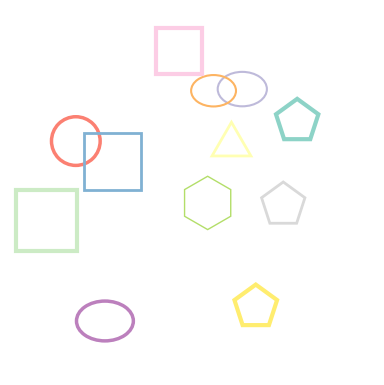[{"shape": "pentagon", "thickness": 3, "radius": 0.29, "center": [0.772, 0.685]}, {"shape": "triangle", "thickness": 2, "radius": 0.29, "center": [0.601, 0.624]}, {"shape": "oval", "thickness": 1.5, "radius": 0.32, "center": [0.629, 0.769]}, {"shape": "circle", "thickness": 2.5, "radius": 0.32, "center": [0.197, 0.634]}, {"shape": "square", "thickness": 2, "radius": 0.37, "center": [0.293, 0.581]}, {"shape": "oval", "thickness": 1.5, "radius": 0.29, "center": [0.555, 0.764]}, {"shape": "hexagon", "thickness": 1, "radius": 0.35, "center": [0.539, 0.473]}, {"shape": "square", "thickness": 3, "radius": 0.3, "center": [0.464, 0.867]}, {"shape": "pentagon", "thickness": 2, "radius": 0.3, "center": [0.736, 0.468]}, {"shape": "oval", "thickness": 2.5, "radius": 0.37, "center": [0.273, 0.166]}, {"shape": "square", "thickness": 3, "radius": 0.4, "center": [0.121, 0.428]}, {"shape": "pentagon", "thickness": 3, "radius": 0.29, "center": [0.664, 0.203]}]